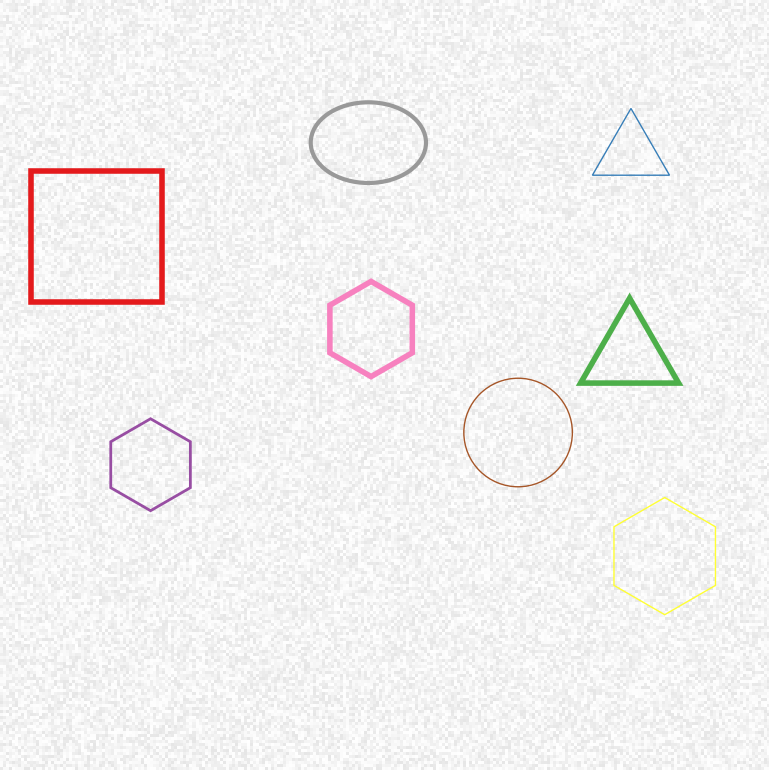[{"shape": "square", "thickness": 2, "radius": 0.43, "center": [0.125, 0.693]}, {"shape": "triangle", "thickness": 0.5, "radius": 0.29, "center": [0.819, 0.801]}, {"shape": "triangle", "thickness": 2, "radius": 0.37, "center": [0.818, 0.539]}, {"shape": "hexagon", "thickness": 1, "radius": 0.3, "center": [0.196, 0.396]}, {"shape": "hexagon", "thickness": 0.5, "radius": 0.38, "center": [0.863, 0.278]}, {"shape": "circle", "thickness": 0.5, "radius": 0.35, "center": [0.673, 0.438]}, {"shape": "hexagon", "thickness": 2, "radius": 0.31, "center": [0.482, 0.573]}, {"shape": "oval", "thickness": 1.5, "radius": 0.37, "center": [0.478, 0.815]}]